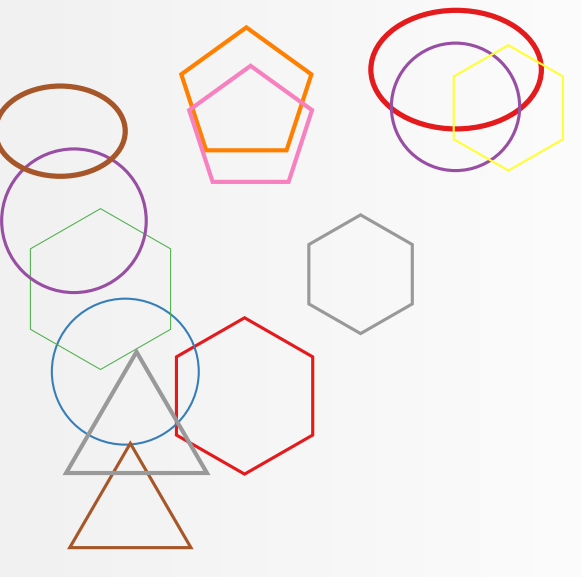[{"shape": "oval", "thickness": 2.5, "radius": 0.73, "center": [0.785, 0.879]}, {"shape": "hexagon", "thickness": 1.5, "radius": 0.68, "center": [0.421, 0.314]}, {"shape": "circle", "thickness": 1, "radius": 0.63, "center": [0.216, 0.356]}, {"shape": "hexagon", "thickness": 0.5, "radius": 0.7, "center": [0.173, 0.499]}, {"shape": "circle", "thickness": 1.5, "radius": 0.62, "center": [0.127, 0.617]}, {"shape": "circle", "thickness": 1.5, "radius": 0.55, "center": [0.784, 0.814]}, {"shape": "pentagon", "thickness": 2, "radius": 0.59, "center": [0.424, 0.834]}, {"shape": "hexagon", "thickness": 1, "radius": 0.54, "center": [0.875, 0.812]}, {"shape": "triangle", "thickness": 1.5, "radius": 0.6, "center": [0.224, 0.111]}, {"shape": "oval", "thickness": 2.5, "radius": 0.56, "center": [0.104, 0.772]}, {"shape": "pentagon", "thickness": 2, "radius": 0.56, "center": [0.431, 0.774]}, {"shape": "triangle", "thickness": 2, "radius": 0.7, "center": [0.235, 0.25]}, {"shape": "hexagon", "thickness": 1.5, "radius": 0.51, "center": [0.62, 0.524]}]